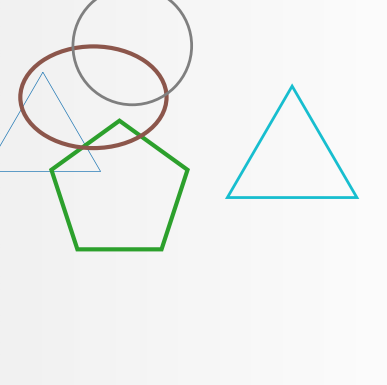[{"shape": "triangle", "thickness": 0.5, "radius": 0.86, "center": [0.111, 0.641]}, {"shape": "pentagon", "thickness": 3, "radius": 0.92, "center": [0.308, 0.502]}, {"shape": "oval", "thickness": 3, "radius": 0.94, "center": [0.241, 0.747]}, {"shape": "circle", "thickness": 2, "radius": 0.77, "center": [0.341, 0.881]}, {"shape": "triangle", "thickness": 2, "radius": 0.96, "center": [0.754, 0.583]}]